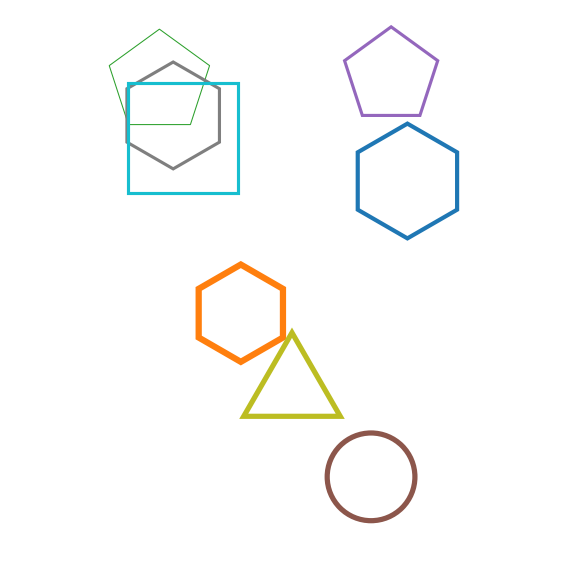[{"shape": "hexagon", "thickness": 2, "radius": 0.5, "center": [0.705, 0.686]}, {"shape": "hexagon", "thickness": 3, "radius": 0.42, "center": [0.417, 0.457]}, {"shape": "pentagon", "thickness": 0.5, "radius": 0.46, "center": [0.276, 0.857]}, {"shape": "pentagon", "thickness": 1.5, "radius": 0.42, "center": [0.677, 0.868]}, {"shape": "circle", "thickness": 2.5, "radius": 0.38, "center": [0.643, 0.173]}, {"shape": "hexagon", "thickness": 1.5, "radius": 0.46, "center": [0.3, 0.799]}, {"shape": "triangle", "thickness": 2.5, "radius": 0.48, "center": [0.506, 0.327]}, {"shape": "square", "thickness": 1.5, "radius": 0.48, "center": [0.317, 0.759]}]